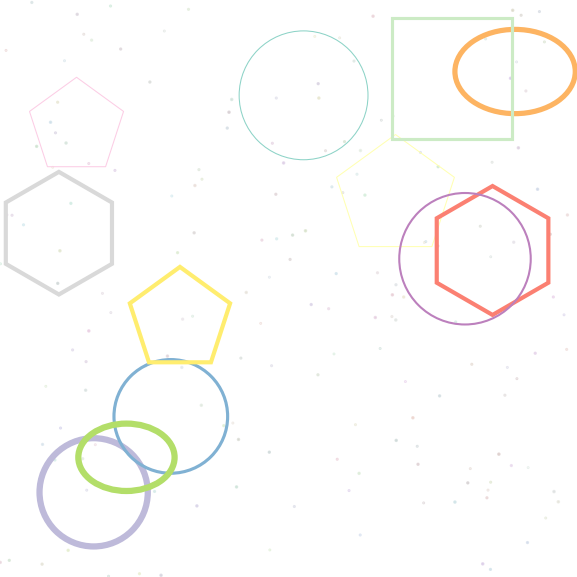[{"shape": "circle", "thickness": 0.5, "radius": 0.56, "center": [0.526, 0.834]}, {"shape": "pentagon", "thickness": 0.5, "radius": 0.54, "center": [0.685, 0.659]}, {"shape": "circle", "thickness": 3, "radius": 0.47, "center": [0.162, 0.147]}, {"shape": "hexagon", "thickness": 2, "radius": 0.56, "center": [0.853, 0.565]}, {"shape": "circle", "thickness": 1.5, "radius": 0.49, "center": [0.296, 0.278]}, {"shape": "oval", "thickness": 2.5, "radius": 0.52, "center": [0.892, 0.875]}, {"shape": "oval", "thickness": 3, "radius": 0.42, "center": [0.219, 0.207]}, {"shape": "pentagon", "thickness": 0.5, "radius": 0.43, "center": [0.133, 0.78]}, {"shape": "hexagon", "thickness": 2, "radius": 0.53, "center": [0.102, 0.595]}, {"shape": "circle", "thickness": 1, "radius": 0.57, "center": [0.805, 0.551]}, {"shape": "square", "thickness": 1.5, "radius": 0.52, "center": [0.782, 0.863]}, {"shape": "pentagon", "thickness": 2, "radius": 0.46, "center": [0.312, 0.446]}]